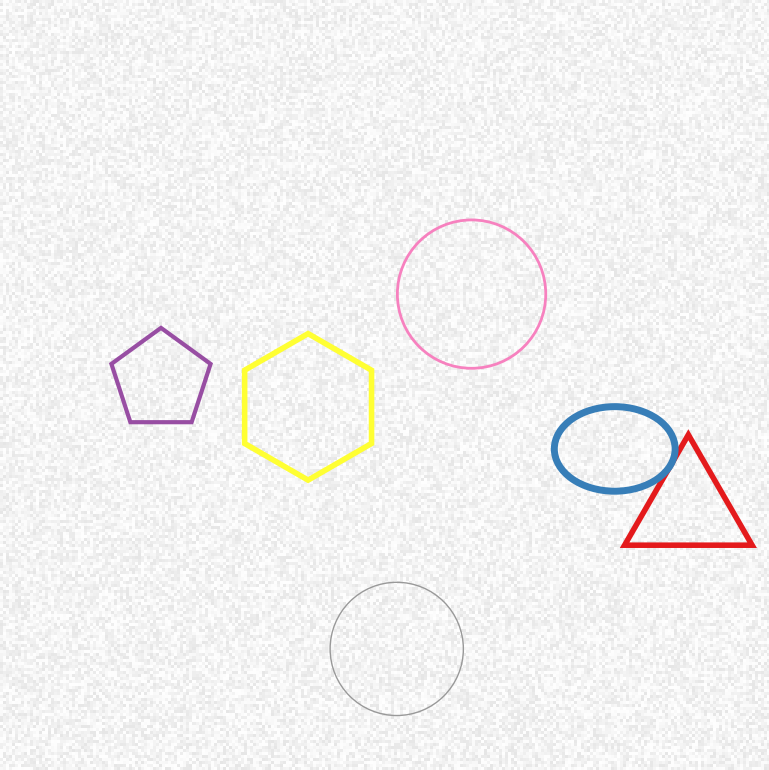[{"shape": "triangle", "thickness": 2, "radius": 0.48, "center": [0.894, 0.34]}, {"shape": "oval", "thickness": 2.5, "radius": 0.39, "center": [0.798, 0.417]}, {"shape": "pentagon", "thickness": 1.5, "radius": 0.34, "center": [0.209, 0.506]}, {"shape": "hexagon", "thickness": 2, "radius": 0.48, "center": [0.4, 0.472]}, {"shape": "circle", "thickness": 1, "radius": 0.48, "center": [0.612, 0.618]}, {"shape": "circle", "thickness": 0.5, "radius": 0.43, "center": [0.515, 0.157]}]